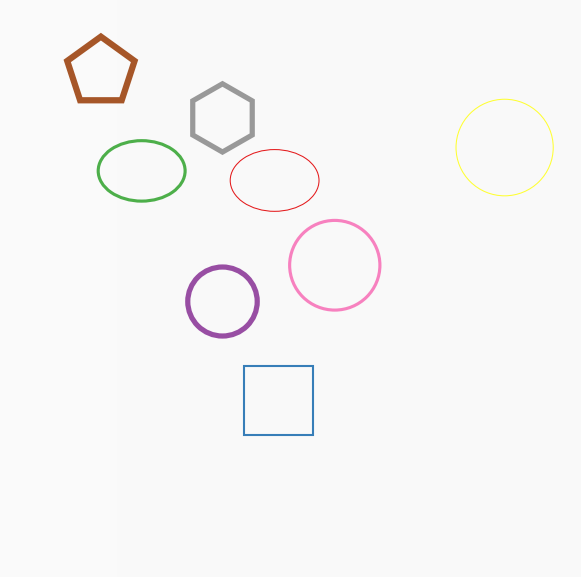[{"shape": "oval", "thickness": 0.5, "radius": 0.38, "center": [0.472, 0.687]}, {"shape": "square", "thickness": 1, "radius": 0.3, "center": [0.479, 0.306]}, {"shape": "oval", "thickness": 1.5, "radius": 0.37, "center": [0.244, 0.703]}, {"shape": "circle", "thickness": 2.5, "radius": 0.3, "center": [0.383, 0.477]}, {"shape": "circle", "thickness": 0.5, "radius": 0.42, "center": [0.868, 0.744]}, {"shape": "pentagon", "thickness": 3, "radius": 0.3, "center": [0.174, 0.875]}, {"shape": "circle", "thickness": 1.5, "radius": 0.39, "center": [0.576, 0.54]}, {"shape": "hexagon", "thickness": 2.5, "radius": 0.3, "center": [0.383, 0.795]}]